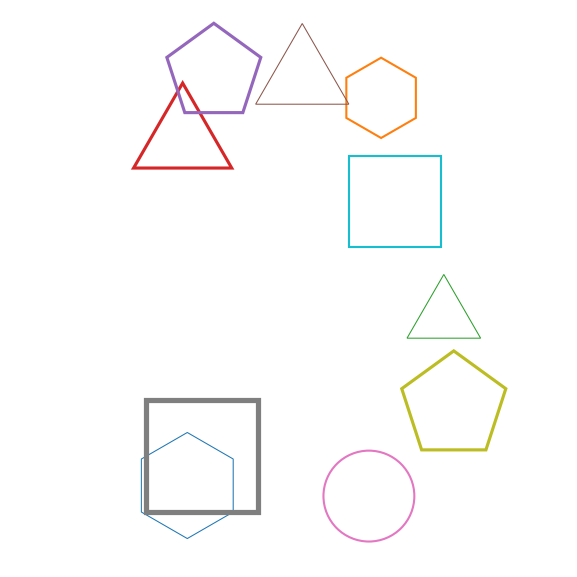[{"shape": "hexagon", "thickness": 0.5, "radius": 0.46, "center": [0.324, 0.158]}, {"shape": "hexagon", "thickness": 1, "radius": 0.35, "center": [0.66, 0.83]}, {"shape": "triangle", "thickness": 0.5, "radius": 0.37, "center": [0.769, 0.45]}, {"shape": "triangle", "thickness": 1.5, "radius": 0.49, "center": [0.316, 0.757]}, {"shape": "pentagon", "thickness": 1.5, "radius": 0.43, "center": [0.37, 0.873]}, {"shape": "triangle", "thickness": 0.5, "radius": 0.47, "center": [0.523, 0.865]}, {"shape": "circle", "thickness": 1, "radius": 0.39, "center": [0.639, 0.14]}, {"shape": "square", "thickness": 2.5, "radius": 0.48, "center": [0.35, 0.209]}, {"shape": "pentagon", "thickness": 1.5, "radius": 0.47, "center": [0.786, 0.297]}, {"shape": "square", "thickness": 1, "radius": 0.4, "center": [0.684, 0.65]}]